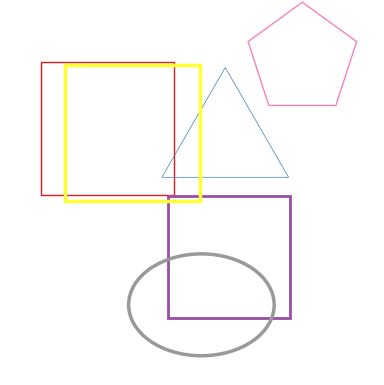[{"shape": "square", "thickness": 1, "radius": 0.86, "center": [0.278, 0.666]}, {"shape": "triangle", "thickness": 0.5, "radius": 0.95, "center": [0.585, 0.635]}, {"shape": "square", "thickness": 2, "radius": 0.79, "center": [0.594, 0.333]}, {"shape": "square", "thickness": 2.5, "radius": 0.88, "center": [0.344, 0.655]}, {"shape": "pentagon", "thickness": 1, "radius": 0.74, "center": [0.785, 0.846]}, {"shape": "oval", "thickness": 2.5, "radius": 0.95, "center": [0.523, 0.208]}]